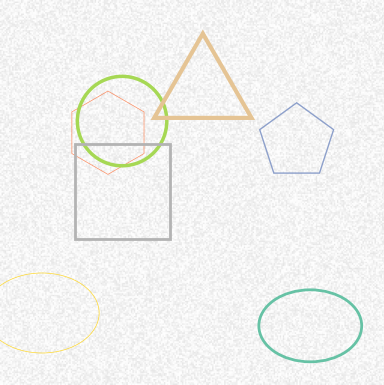[{"shape": "oval", "thickness": 2, "radius": 0.67, "center": [0.806, 0.154]}, {"shape": "hexagon", "thickness": 0.5, "radius": 0.54, "center": [0.28, 0.655]}, {"shape": "pentagon", "thickness": 1, "radius": 0.5, "center": [0.771, 0.632]}, {"shape": "circle", "thickness": 2.5, "radius": 0.58, "center": [0.317, 0.686]}, {"shape": "oval", "thickness": 0.5, "radius": 0.74, "center": [0.109, 0.187]}, {"shape": "triangle", "thickness": 3, "radius": 0.73, "center": [0.527, 0.767]}, {"shape": "square", "thickness": 2, "radius": 0.62, "center": [0.319, 0.502]}]